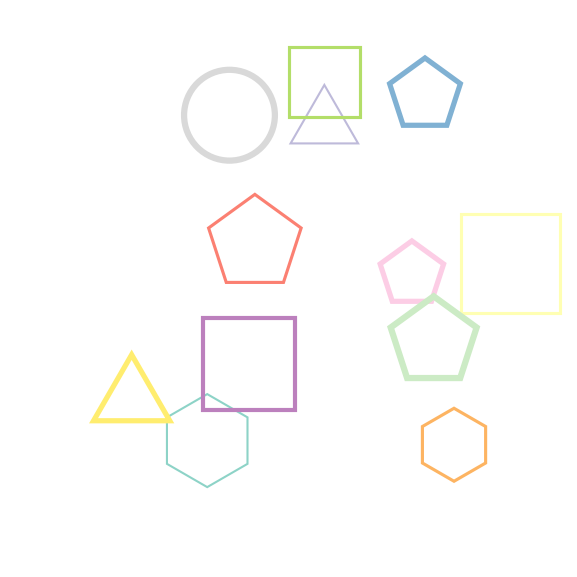[{"shape": "hexagon", "thickness": 1, "radius": 0.4, "center": [0.359, 0.236]}, {"shape": "square", "thickness": 1.5, "radius": 0.43, "center": [0.884, 0.543]}, {"shape": "triangle", "thickness": 1, "radius": 0.34, "center": [0.562, 0.785]}, {"shape": "pentagon", "thickness": 1.5, "radius": 0.42, "center": [0.441, 0.578]}, {"shape": "pentagon", "thickness": 2.5, "radius": 0.32, "center": [0.736, 0.834]}, {"shape": "hexagon", "thickness": 1.5, "radius": 0.32, "center": [0.786, 0.229]}, {"shape": "square", "thickness": 1.5, "radius": 0.3, "center": [0.562, 0.857]}, {"shape": "pentagon", "thickness": 2.5, "radius": 0.29, "center": [0.713, 0.524]}, {"shape": "circle", "thickness": 3, "radius": 0.39, "center": [0.397, 0.8]}, {"shape": "square", "thickness": 2, "radius": 0.4, "center": [0.432, 0.368]}, {"shape": "pentagon", "thickness": 3, "radius": 0.39, "center": [0.751, 0.408]}, {"shape": "triangle", "thickness": 2.5, "radius": 0.38, "center": [0.228, 0.309]}]